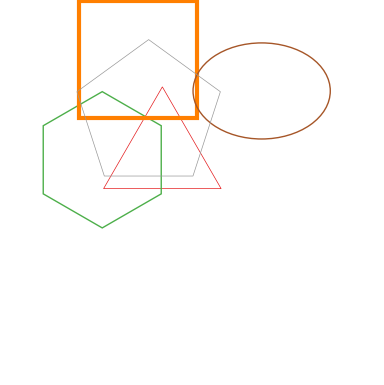[{"shape": "triangle", "thickness": 0.5, "radius": 0.88, "center": [0.422, 0.598]}, {"shape": "hexagon", "thickness": 1, "radius": 0.88, "center": [0.266, 0.585]}, {"shape": "square", "thickness": 3, "radius": 0.76, "center": [0.358, 0.845]}, {"shape": "oval", "thickness": 1, "radius": 0.89, "center": [0.68, 0.764]}, {"shape": "pentagon", "thickness": 0.5, "radius": 0.98, "center": [0.386, 0.701]}]